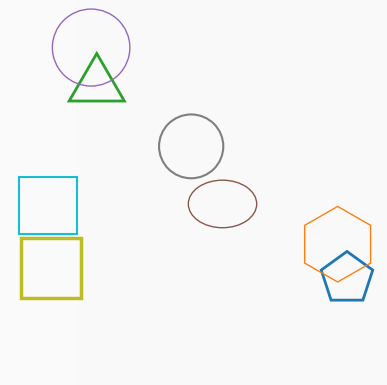[{"shape": "pentagon", "thickness": 2, "radius": 0.35, "center": [0.895, 0.277]}, {"shape": "hexagon", "thickness": 1, "radius": 0.49, "center": [0.871, 0.366]}, {"shape": "triangle", "thickness": 2, "radius": 0.41, "center": [0.25, 0.779]}, {"shape": "circle", "thickness": 1, "radius": 0.5, "center": [0.235, 0.876]}, {"shape": "oval", "thickness": 1, "radius": 0.44, "center": [0.574, 0.47]}, {"shape": "circle", "thickness": 1.5, "radius": 0.41, "center": [0.493, 0.62]}, {"shape": "square", "thickness": 2.5, "radius": 0.39, "center": [0.132, 0.305]}, {"shape": "square", "thickness": 1.5, "radius": 0.38, "center": [0.125, 0.467]}]